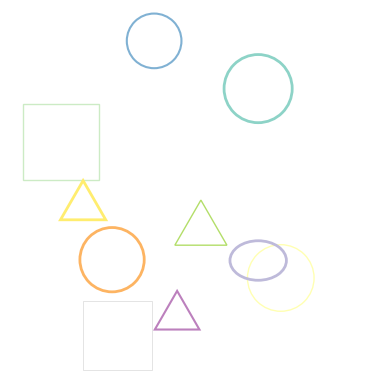[{"shape": "circle", "thickness": 2, "radius": 0.44, "center": [0.67, 0.77]}, {"shape": "circle", "thickness": 1, "radius": 0.43, "center": [0.729, 0.278]}, {"shape": "oval", "thickness": 2, "radius": 0.37, "center": [0.671, 0.323]}, {"shape": "circle", "thickness": 1.5, "radius": 0.35, "center": [0.4, 0.894]}, {"shape": "circle", "thickness": 2, "radius": 0.42, "center": [0.291, 0.325]}, {"shape": "triangle", "thickness": 1, "radius": 0.39, "center": [0.522, 0.402]}, {"shape": "square", "thickness": 0.5, "radius": 0.45, "center": [0.305, 0.129]}, {"shape": "triangle", "thickness": 1.5, "radius": 0.33, "center": [0.46, 0.178]}, {"shape": "square", "thickness": 1, "radius": 0.5, "center": [0.158, 0.632]}, {"shape": "triangle", "thickness": 2, "radius": 0.34, "center": [0.216, 0.463]}]